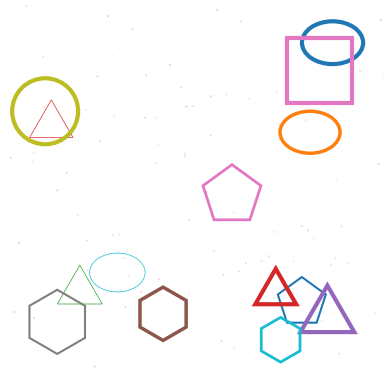[{"shape": "oval", "thickness": 3, "radius": 0.4, "center": [0.864, 0.889]}, {"shape": "pentagon", "thickness": 1.5, "radius": 0.33, "center": [0.784, 0.215]}, {"shape": "oval", "thickness": 2.5, "radius": 0.39, "center": [0.805, 0.657]}, {"shape": "triangle", "thickness": 0.5, "radius": 0.34, "center": [0.207, 0.244]}, {"shape": "triangle", "thickness": 0.5, "radius": 0.32, "center": [0.133, 0.676]}, {"shape": "triangle", "thickness": 3, "radius": 0.31, "center": [0.716, 0.24]}, {"shape": "triangle", "thickness": 3, "radius": 0.4, "center": [0.85, 0.178]}, {"shape": "hexagon", "thickness": 2.5, "radius": 0.35, "center": [0.424, 0.185]}, {"shape": "pentagon", "thickness": 2, "radius": 0.4, "center": [0.603, 0.493]}, {"shape": "square", "thickness": 3, "radius": 0.42, "center": [0.829, 0.818]}, {"shape": "hexagon", "thickness": 1.5, "radius": 0.42, "center": [0.149, 0.164]}, {"shape": "circle", "thickness": 3, "radius": 0.43, "center": [0.117, 0.711]}, {"shape": "hexagon", "thickness": 2, "radius": 0.29, "center": [0.729, 0.118]}, {"shape": "oval", "thickness": 0.5, "radius": 0.36, "center": [0.305, 0.292]}]